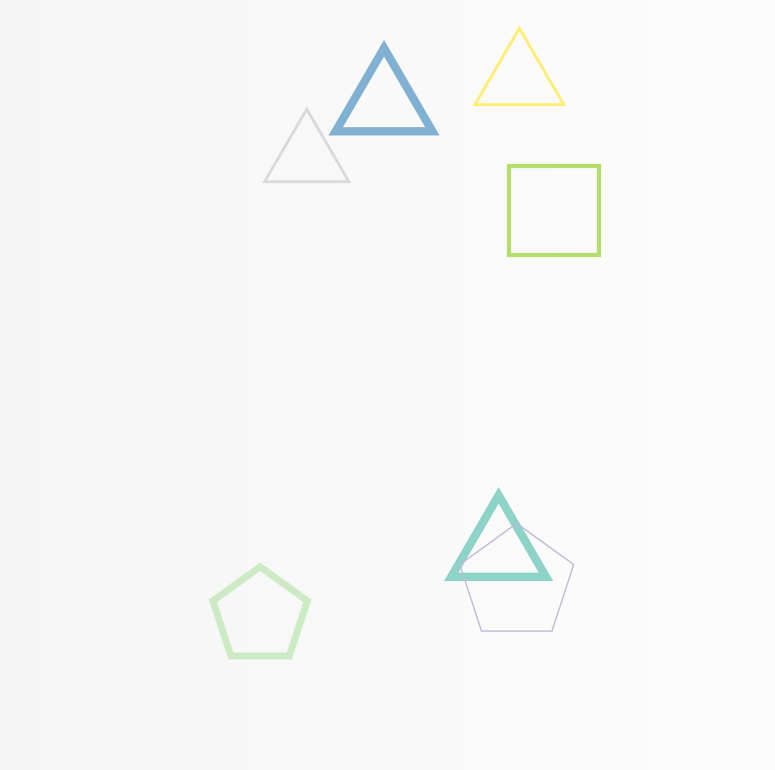[{"shape": "triangle", "thickness": 3, "radius": 0.35, "center": [0.643, 0.286]}, {"shape": "pentagon", "thickness": 0.5, "radius": 0.39, "center": [0.667, 0.243]}, {"shape": "triangle", "thickness": 3, "radius": 0.36, "center": [0.496, 0.865]}, {"shape": "square", "thickness": 1.5, "radius": 0.29, "center": [0.714, 0.726]}, {"shape": "triangle", "thickness": 1, "radius": 0.31, "center": [0.396, 0.795]}, {"shape": "pentagon", "thickness": 2.5, "radius": 0.32, "center": [0.336, 0.2]}, {"shape": "triangle", "thickness": 1, "radius": 0.33, "center": [0.67, 0.897]}]